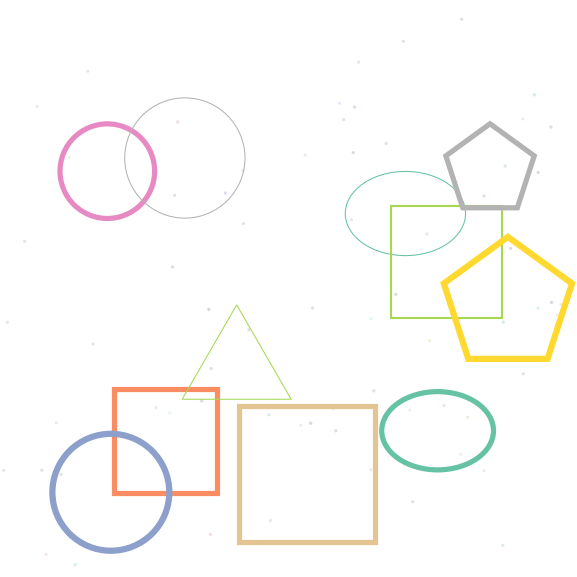[{"shape": "oval", "thickness": 0.5, "radius": 0.52, "center": [0.702, 0.629]}, {"shape": "oval", "thickness": 2.5, "radius": 0.48, "center": [0.758, 0.253]}, {"shape": "square", "thickness": 2.5, "radius": 0.45, "center": [0.286, 0.236]}, {"shape": "circle", "thickness": 3, "radius": 0.51, "center": [0.192, 0.147]}, {"shape": "circle", "thickness": 2.5, "radius": 0.41, "center": [0.186, 0.703]}, {"shape": "triangle", "thickness": 0.5, "radius": 0.54, "center": [0.41, 0.362]}, {"shape": "square", "thickness": 1, "radius": 0.48, "center": [0.773, 0.546]}, {"shape": "pentagon", "thickness": 3, "radius": 0.58, "center": [0.88, 0.472]}, {"shape": "square", "thickness": 2.5, "radius": 0.59, "center": [0.532, 0.178]}, {"shape": "circle", "thickness": 0.5, "radius": 0.52, "center": [0.32, 0.726]}, {"shape": "pentagon", "thickness": 2.5, "radius": 0.4, "center": [0.849, 0.704]}]